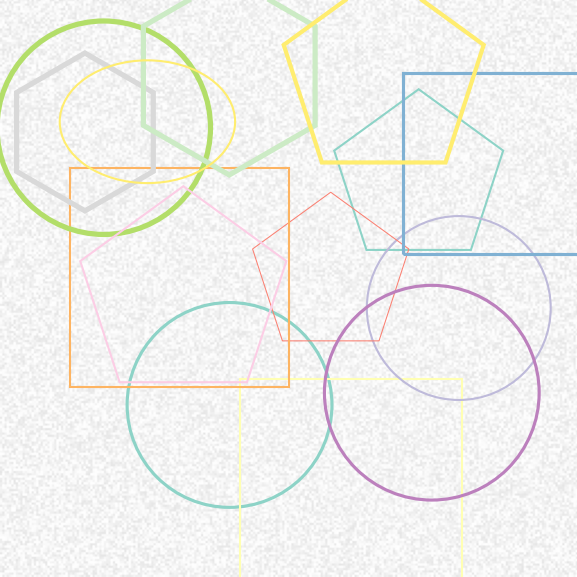[{"shape": "pentagon", "thickness": 1, "radius": 0.77, "center": [0.725, 0.691]}, {"shape": "circle", "thickness": 1.5, "radius": 0.89, "center": [0.397, 0.298]}, {"shape": "square", "thickness": 1, "radius": 0.96, "center": [0.608, 0.151]}, {"shape": "circle", "thickness": 1, "radius": 0.8, "center": [0.794, 0.466]}, {"shape": "pentagon", "thickness": 0.5, "radius": 0.71, "center": [0.573, 0.524]}, {"shape": "square", "thickness": 1.5, "radius": 0.78, "center": [0.855, 0.717]}, {"shape": "square", "thickness": 1, "radius": 0.95, "center": [0.311, 0.519]}, {"shape": "circle", "thickness": 2.5, "radius": 0.92, "center": [0.18, 0.778]}, {"shape": "pentagon", "thickness": 1, "radius": 0.94, "center": [0.317, 0.489]}, {"shape": "hexagon", "thickness": 2.5, "radius": 0.68, "center": [0.147, 0.771]}, {"shape": "circle", "thickness": 1.5, "radius": 0.93, "center": [0.748, 0.319]}, {"shape": "hexagon", "thickness": 2.5, "radius": 0.86, "center": [0.397, 0.868]}, {"shape": "pentagon", "thickness": 2, "radius": 0.91, "center": [0.664, 0.865]}, {"shape": "oval", "thickness": 1, "radius": 0.76, "center": [0.255, 0.788]}]